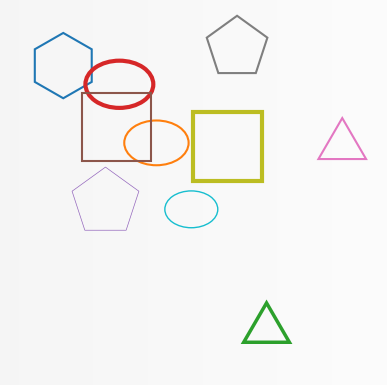[{"shape": "hexagon", "thickness": 1.5, "radius": 0.42, "center": [0.163, 0.83]}, {"shape": "oval", "thickness": 1.5, "radius": 0.42, "center": [0.404, 0.629]}, {"shape": "triangle", "thickness": 2.5, "radius": 0.34, "center": [0.688, 0.145]}, {"shape": "oval", "thickness": 3, "radius": 0.44, "center": [0.308, 0.781]}, {"shape": "pentagon", "thickness": 0.5, "radius": 0.45, "center": [0.272, 0.475]}, {"shape": "square", "thickness": 1.5, "radius": 0.45, "center": [0.302, 0.67]}, {"shape": "triangle", "thickness": 1.5, "radius": 0.35, "center": [0.883, 0.622]}, {"shape": "pentagon", "thickness": 1.5, "radius": 0.41, "center": [0.612, 0.877]}, {"shape": "square", "thickness": 3, "radius": 0.44, "center": [0.587, 0.62]}, {"shape": "oval", "thickness": 1, "radius": 0.34, "center": [0.494, 0.456]}]